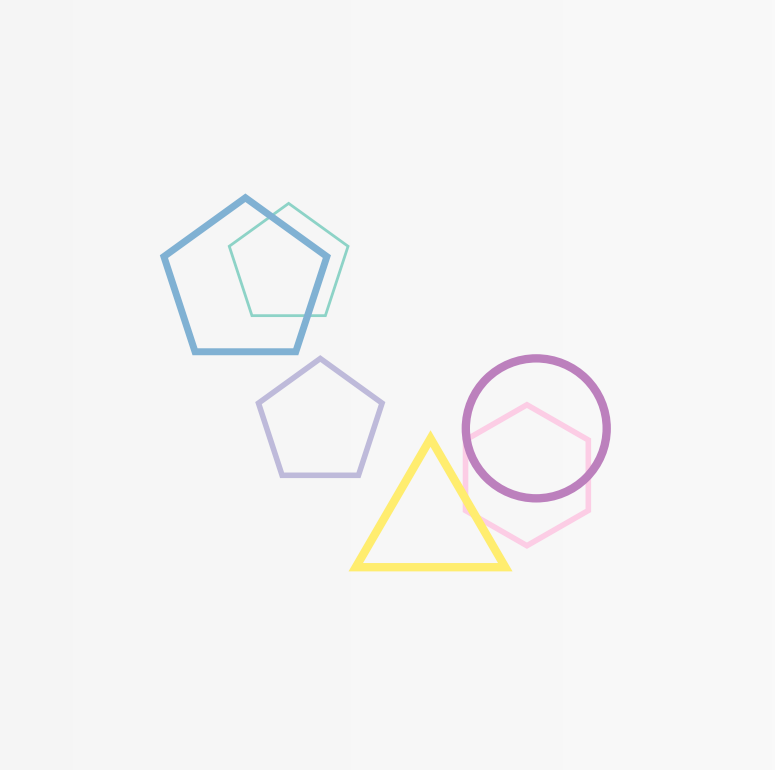[{"shape": "pentagon", "thickness": 1, "radius": 0.4, "center": [0.372, 0.655]}, {"shape": "pentagon", "thickness": 2, "radius": 0.42, "center": [0.413, 0.451]}, {"shape": "pentagon", "thickness": 2.5, "radius": 0.55, "center": [0.317, 0.633]}, {"shape": "hexagon", "thickness": 2, "radius": 0.46, "center": [0.68, 0.383]}, {"shape": "circle", "thickness": 3, "radius": 0.45, "center": [0.692, 0.444]}, {"shape": "triangle", "thickness": 3, "radius": 0.56, "center": [0.556, 0.319]}]